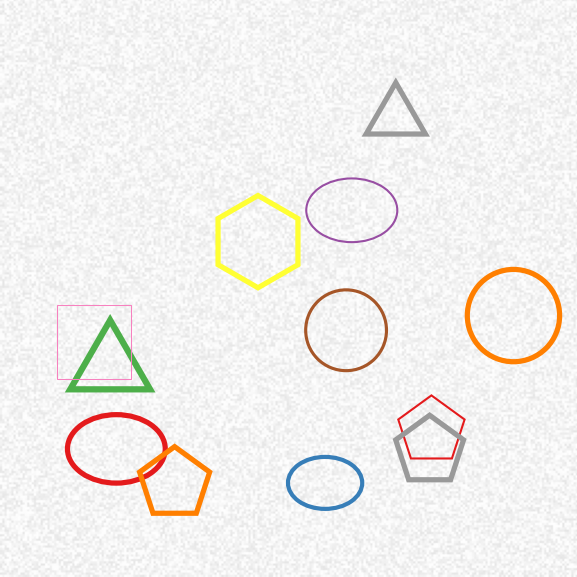[{"shape": "pentagon", "thickness": 1, "radius": 0.3, "center": [0.747, 0.254]}, {"shape": "oval", "thickness": 2.5, "radius": 0.42, "center": [0.201, 0.222]}, {"shape": "oval", "thickness": 2, "radius": 0.32, "center": [0.563, 0.163]}, {"shape": "triangle", "thickness": 3, "radius": 0.4, "center": [0.191, 0.365]}, {"shape": "oval", "thickness": 1, "radius": 0.39, "center": [0.609, 0.635]}, {"shape": "pentagon", "thickness": 2.5, "radius": 0.32, "center": [0.302, 0.162]}, {"shape": "circle", "thickness": 2.5, "radius": 0.4, "center": [0.889, 0.453]}, {"shape": "hexagon", "thickness": 2.5, "radius": 0.4, "center": [0.447, 0.581]}, {"shape": "circle", "thickness": 1.5, "radius": 0.35, "center": [0.599, 0.427]}, {"shape": "square", "thickness": 0.5, "radius": 0.32, "center": [0.163, 0.408]}, {"shape": "triangle", "thickness": 2.5, "radius": 0.3, "center": [0.685, 0.797]}, {"shape": "pentagon", "thickness": 2.5, "radius": 0.31, "center": [0.744, 0.218]}]